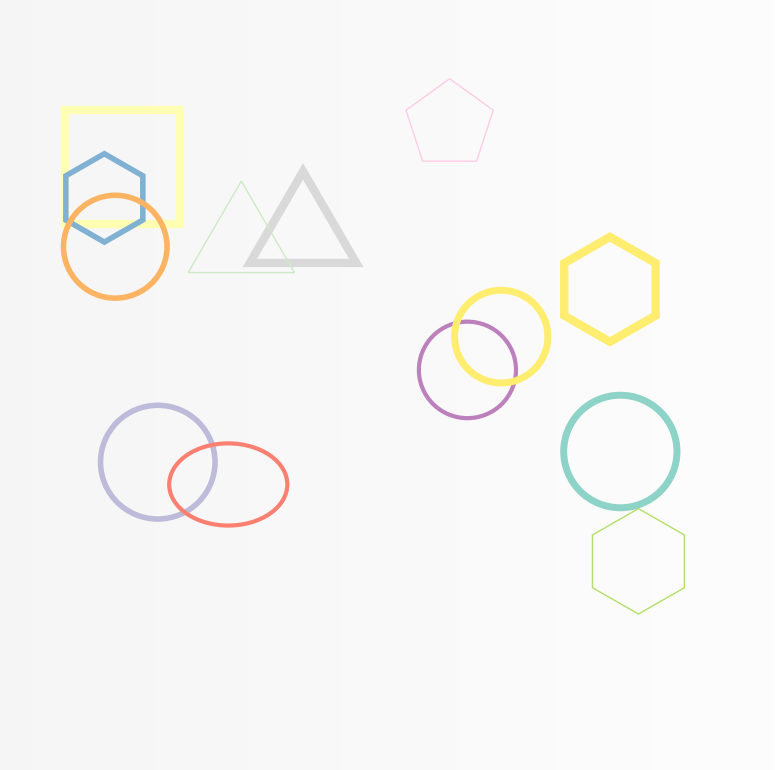[{"shape": "circle", "thickness": 2.5, "radius": 0.37, "center": [0.8, 0.414]}, {"shape": "square", "thickness": 3, "radius": 0.37, "center": [0.158, 0.783]}, {"shape": "circle", "thickness": 2, "radius": 0.37, "center": [0.204, 0.4]}, {"shape": "oval", "thickness": 1.5, "radius": 0.38, "center": [0.295, 0.371]}, {"shape": "hexagon", "thickness": 2, "radius": 0.29, "center": [0.135, 0.743]}, {"shape": "circle", "thickness": 2, "radius": 0.33, "center": [0.149, 0.68]}, {"shape": "hexagon", "thickness": 0.5, "radius": 0.34, "center": [0.824, 0.271]}, {"shape": "pentagon", "thickness": 0.5, "radius": 0.3, "center": [0.58, 0.839]}, {"shape": "triangle", "thickness": 3, "radius": 0.4, "center": [0.391, 0.698]}, {"shape": "circle", "thickness": 1.5, "radius": 0.31, "center": [0.603, 0.52]}, {"shape": "triangle", "thickness": 0.5, "radius": 0.4, "center": [0.311, 0.686]}, {"shape": "circle", "thickness": 2.5, "radius": 0.3, "center": [0.647, 0.563]}, {"shape": "hexagon", "thickness": 3, "radius": 0.34, "center": [0.787, 0.624]}]